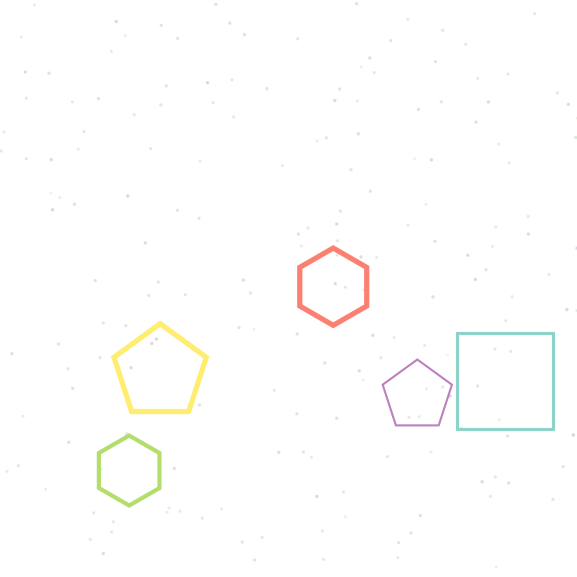[{"shape": "square", "thickness": 1.5, "radius": 0.42, "center": [0.875, 0.339]}, {"shape": "hexagon", "thickness": 2.5, "radius": 0.33, "center": [0.577, 0.503]}, {"shape": "hexagon", "thickness": 2, "radius": 0.3, "center": [0.224, 0.184]}, {"shape": "pentagon", "thickness": 1, "radius": 0.32, "center": [0.723, 0.314]}, {"shape": "pentagon", "thickness": 2.5, "radius": 0.42, "center": [0.277, 0.355]}]